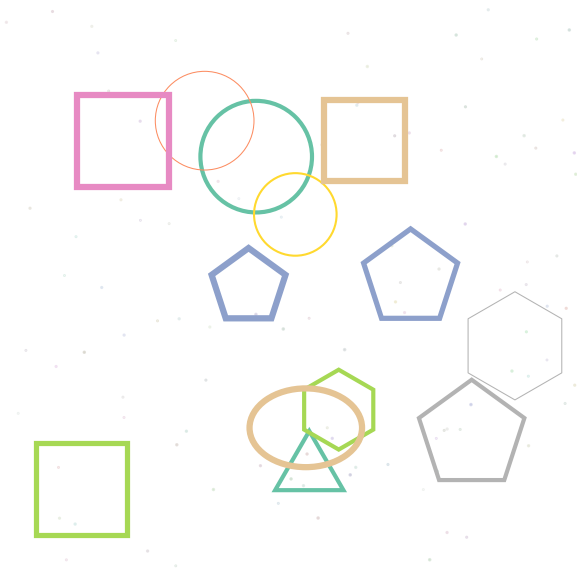[{"shape": "circle", "thickness": 2, "radius": 0.48, "center": [0.444, 0.728]}, {"shape": "triangle", "thickness": 2, "radius": 0.34, "center": [0.536, 0.184]}, {"shape": "circle", "thickness": 0.5, "radius": 0.43, "center": [0.354, 0.79]}, {"shape": "pentagon", "thickness": 3, "radius": 0.34, "center": [0.43, 0.502]}, {"shape": "pentagon", "thickness": 2.5, "radius": 0.43, "center": [0.711, 0.517]}, {"shape": "square", "thickness": 3, "radius": 0.4, "center": [0.213, 0.755]}, {"shape": "square", "thickness": 2.5, "radius": 0.4, "center": [0.141, 0.152]}, {"shape": "hexagon", "thickness": 2, "radius": 0.35, "center": [0.587, 0.29]}, {"shape": "circle", "thickness": 1, "radius": 0.36, "center": [0.511, 0.628]}, {"shape": "square", "thickness": 3, "radius": 0.35, "center": [0.631, 0.756]}, {"shape": "oval", "thickness": 3, "radius": 0.49, "center": [0.53, 0.258]}, {"shape": "pentagon", "thickness": 2, "radius": 0.48, "center": [0.817, 0.246]}, {"shape": "hexagon", "thickness": 0.5, "radius": 0.47, "center": [0.892, 0.4]}]